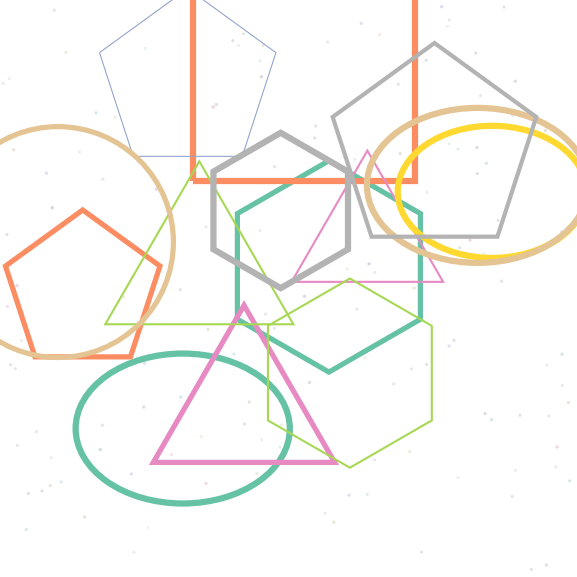[{"shape": "oval", "thickness": 3, "radius": 0.93, "center": [0.316, 0.257]}, {"shape": "hexagon", "thickness": 2.5, "radius": 0.91, "center": [0.569, 0.538]}, {"shape": "pentagon", "thickness": 2.5, "radius": 0.7, "center": [0.143, 0.495]}, {"shape": "square", "thickness": 3, "radius": 0.96, "center": [0.526, 0.878]}, {"shape": "pentagon", "thickness": 0.5, "radius": 0.8, "center": [0.325, 0.858]}, {"shape": "triangle", "thickness": 1, "radius": 0.76, "center": [0.636, 0.587]}, {"shape": "triangle", "thickness": 2.5, "radius": 0.91, "center": [0.423, 0.289]}, {"shape": "hexagon", "thickness": 1, "radius": 0.82, "center": [0.606, 0.353]}, {"shape": "triangle", "thickness": 1, "radius": 0.94, "center": [0.345, 0.532]}, {"shape": "oval", "thickness": 3, "radius": 0.82, "center": [0.852, 0.667]}, {"shape": "oval", "thickness": 3, "radius": 0.96, "center": [0.827, 0.678]}, {"shape": "circle", "thickness": 2.5, "radius": 1.0, "center": [0.1, 0.58]}, {"shape": "hexagon", "thickness": 3, "radius": 0.67, "center": [0.486, 0.635]}, {"shape": "pentagon", "thickness": 2, "radius": 0.93, "center": [0.752, 0.739]}]